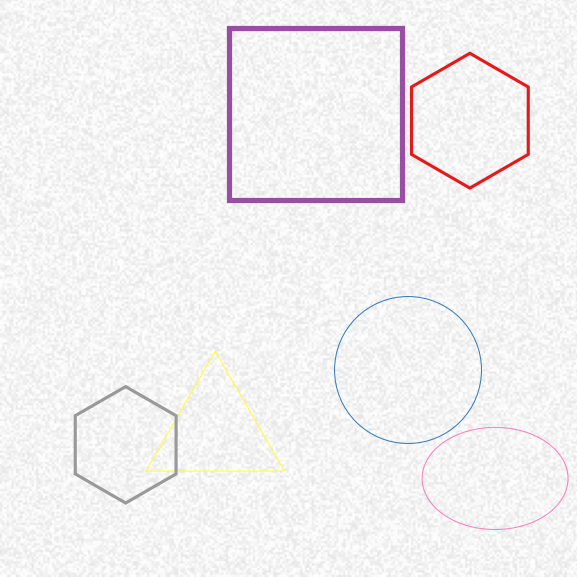[{"shape": "hexagon", "thickness": 1.5, "radius": 0.58, "center": [0.814, 0.79]}, {"shape": "circle", "thickness": 0.5, "radius": 0.64, "center": [0.707, 0.358]}, {"shape": "square", "thickness": 2.5, "radius": 0.75, "center": [0.546, 0.802]}, {"shape": "triangle", "thickness": 0.5, "radius": 0.69, "center": [0.373, 0.253]}, {"shape": "oval", "thickness": 0.5, "radius": 0.63, "center": [0.857, 0.171]}, {"shape": "hexagon", "thickness": 1.5, "radius": 0.5, "center": [0.218, 0.229]}]